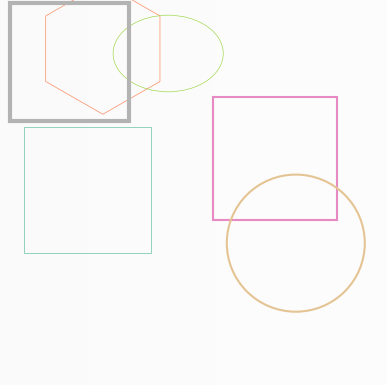[{"shape": "square", "thickness": 0.5, "radius": 0.82, "center": [0.226, 0.507]}, {"shape": "hexagon", "thickness": 0.5, "radius": 0.85, "center": [0.265, 0.873]}, {"shape": "square", "thickness": 1.5, "radius": 0.8, "center": [0.71, 0.588]}, {"shape": "oval", "thickness": 0.5, "radius": 0.71, "center": [0.434, 0.861]}, {"shape": "circle", "thickness": 1.5, "radius": 0.89, "center": [0.763, 0.368]}, {"shape": "square", "thickness": 3, "radius": 0.76, "center": [0.18, 0.839]}]